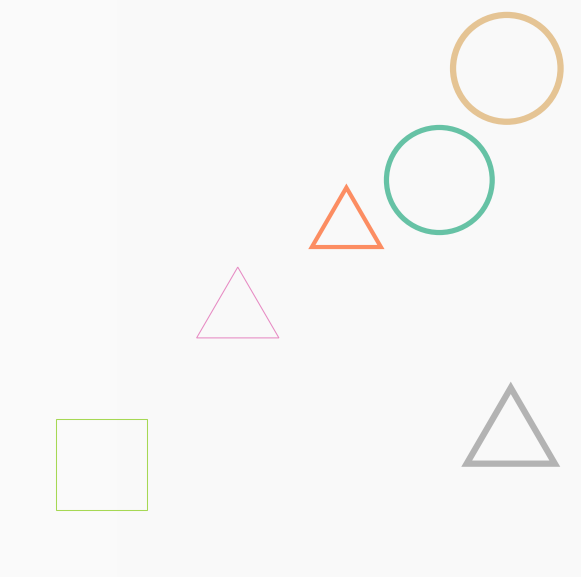[{"shape": "circle", "thickness": 2.5, "radius": 0.45, "center": [0.756, 0.687]}, {"shape": "triangle", "thickness": 2, "radius": 0.34, "center": [0.596, 0.606]}, {"shape": "triangle", "thickness": 0.5, "radius": 0.41, "center": [0.409, 0.455]}, {"shape": "square", "thickness": 0.5, "radius": 0.39, "center": [0.174, 0.195]}, {"shape": "circle", "thickness": 3, "radius": 0.46, "center": [0.872, 0.881]}, {"shape": "triangle", "thickness": 3, "radius": 0.44, "center": [0.879, 0.24]}]